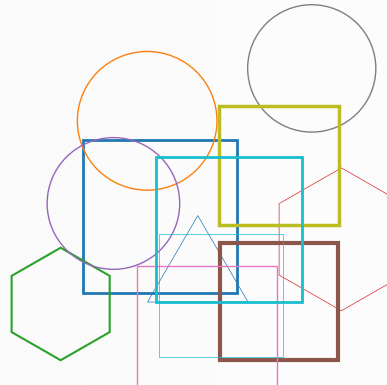[{"shape": "square", "thickness": 2, "radius": 0.99, "center": [0.412, 0.437]}, {"shape": "triangle", "thickness": 0.5, "radius": 0.75, "center": [0.51, 0.29]}, {"shape": "circle", "thickness": 1, "radius": 0.9, "center": [0.38, 0.686]}, {"shape": "hexagon", "thickness": 1.5, "radius": 0.73, "center": [0.157, 0.21]}, {"shape": "hexagon", "thickness": 0.5, "radius": 0.93, "center": [0.881, 0.378]}, {"shape": "circle", "thickness": 1, "radius": 0.86, "center": [0.293, 0.472]}, {"shape": "square", "thickness": 3, "radius": 0.76, "center": [0.721, 0.217]}, {"shape": "square", "thickness": 1, "radius": 0.9, "center": [0.534, 0.128]}, {"shape": "circle", "thickness": 1, "radius": 0.83, "center": [0.805, 0.822]}, {"shape": "square", "thickness": 2.5, "radius": 0.78, "center": [0.721, 0.57]}, {"shape": "square", "thickness": 0.5, "radius": 0.8, "center": [0.57, 0.232]}, {"shape": "square", "thickness": 2, "radius": 0.94, "center": [0.59, 0.403]}]